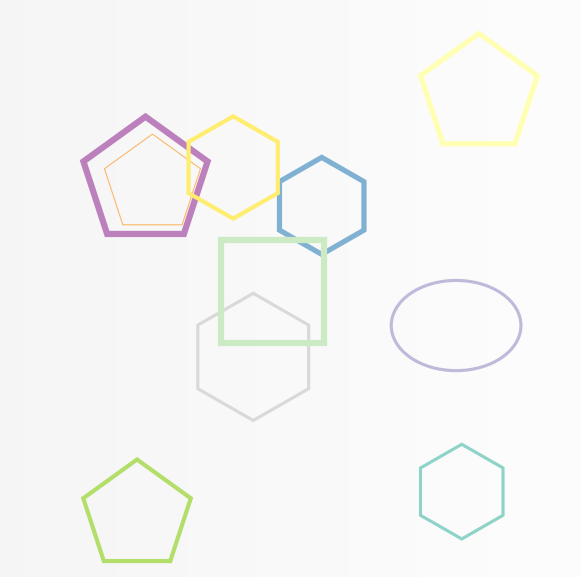[{"shape": "hexagon", "thickness": 1.5, "radius": 0.41, "center": [0.794, 0.148]}, {"shape": "pentagon", "thickness": 2.5, "radius": 0.53, "center": [0.824, 0.836]}, {"shape": "oval", "thickness": 1.5, "radius": 0.56, "center": [0.785, 0.435]}, {"shape": "hexagon", "thickness": 2.5, "radius": 0.42, "center": [0.554, 0.643]}, {"shape": "pentagon", "thickness": 0.5, "radius": 0.43, "center": [0.262, 0.68]}, {"shape": "pentagon", "thickness": 2, "radius": 0.49, "center": [0.236, 0.106]}, {"shape": "hexagon", "thickness": 1.5, "radius": 0.55, "center": [0.436, 0.381]}, {"shape": "pentagon", "thickness": 3, "radius": 0.56, "center": [0.25, 0.685]}, {"shape": "square", "thickness": 3, "radius": 0.44, "center": [0.469, 0.494]}, {"shape": "hexagon", "thickness": 2, "radius": 0.44, "center": [0.401, 0.709]}]